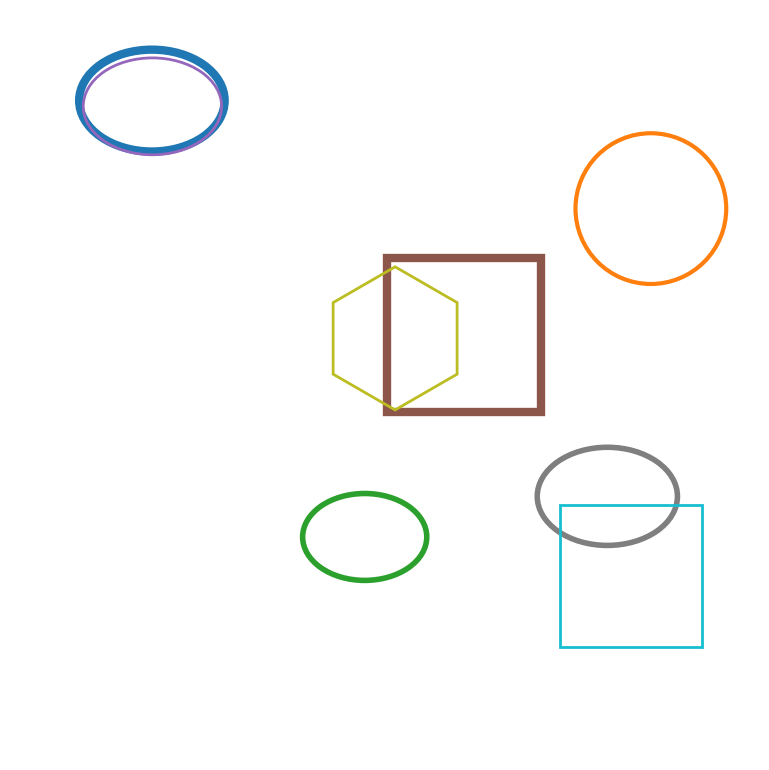[{"shape": "oval", "thickness": 3, "radius": 0.47, "center": [0.197, 0.869]}, {"shape": "circle", "thickness": 1.5, "radius": 0.49, "center": [0.845, 0.729]}, {"shape": "oval", "thickness": 2, "radius": 0.4, "center": [0.474, 0.303]}, {"shape": "oval", "thickness": 1, "radius": 0.45, "center": [0.198, 0.862]}, {"shape": "square", "thickness": 3, "radius": 0.5, "center": [0.603, 0.565]}, {"shape": "oval", "thickness": 2, "radius": 0.46, "center": [0.789, 0.355]}, {"shape": "hexagon", "thickness": 1, "radius": 0.46, "center": [0.513, 0.561]}, {"shape": "square", "thickness": 1, "radius": 0.46, "center": [0.819, 0.252]}]